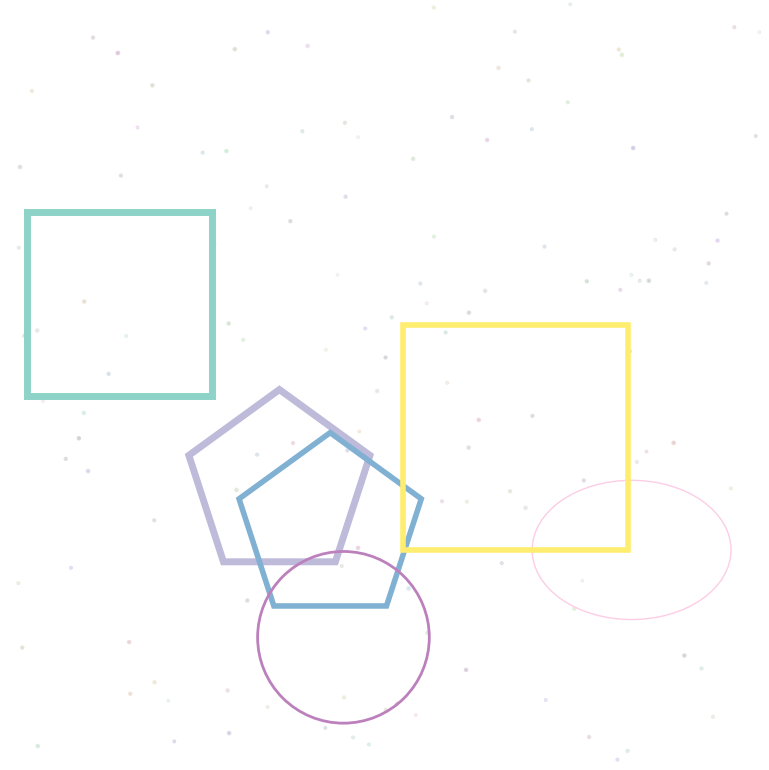[{"shape": "square", "thickness": 2.5, "radius": 0.6, "center": [0.155, 0.606]}, {"shape": "pentagon", "thickness": 2.5, "radius": 0.62, "center": [0.363, 0.37]}, {"shape": "pentagon", "thickness": 2, "radius": 0.62, "center": [0.429, 0.314]}, {"shape": "oval", "thickness": 0.5, "radius": 0.65, "center": [0.82, 0.286]}, {"shape": "circle", "thickness": 1, "radius": 0.56, "center": [0.446, 0.172]}, {"shape": "square", "thickness": 2, "radius": 0.73, "center": [0.669, 0.432]}]